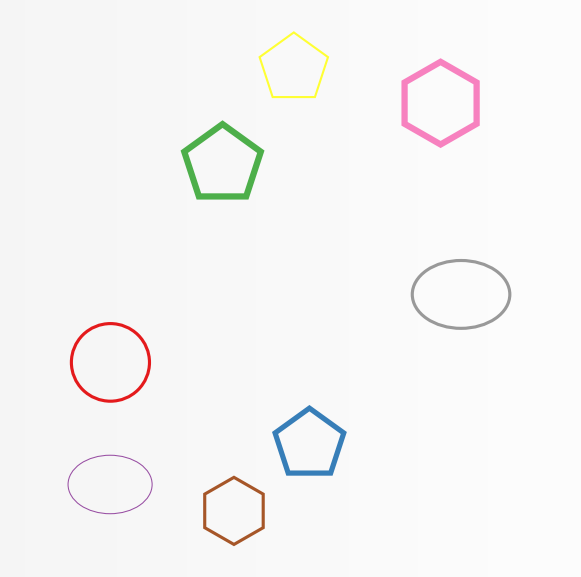[{"shape": "circle", "thickness": 1.5, "radius": 0.34, "center": [0.19, 0.372]}, {"shape": "pentagon", "thickness": 2.5, "radius": 0.31, "center": [0.532, 0.23]}, {"shape": "pentagon", "thickness": 3, "radius": 0.35, "center": [0.383, 0.715]}, {"shape": "oval", "thickness": 0.5, "radius": 0.36, "center": [0.189, 0.16]}, {"shape": "pentagon", "thickness": 1, "radius": 0.31, "center": [0.505, 0.881]}, {"shape": "hexagon", "thickness": 1.5, "radius": 0.29, "center": [0.403, 0.114]}, {"shape": "hexagon", "thickness": 3, "radius": 0.36, "center": [0.758, 0.821]}, {"shape": "oval", "thickness": 1.5, "radius": 0.42, "center": [0.793, 0.489]}]